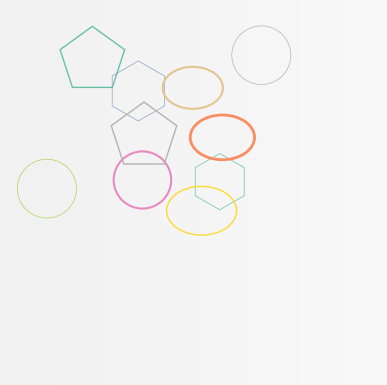[{"shape": "hexagon", "thickness": 0.5, "radius": 0.36, "center": [0.567, 0.528]}, {"shape": "pentagon", "thickness": 1, "radius": 0.44, "center": [0.238, 0.844]}, {"shape": "oval", "thickness": 2, "radius": 0.41, "center": [0.574, 0.643]}, {"shape": "hexagon", "thickness": 0.5, "radius": 0.39, "center": [0.357, 0.764]}, {"shape": "circle", "thickness": 1.5, "radius": 0.37, "center": [0.368, 0.533]}, {"shape": "circle", "thickness": 0.5, "radius": 0.38, "center": [0.121, 0.51]}, {"shape": "oval", "thickness": 1, "radius": 0.45, "center": [0.52, 0.453]}, {"shape": "oval", "thickness": 1.5, "radius": 0.39, "center": [0.498, 0.772]}, {"shape": "circle", "thickness": 0.5, "radius": 0.38, "center": [0.674, 0.857]}, {"shape": "pentagon", "thickness": 1, "radius": 0.44, "center": [0.372, 0.646]}]